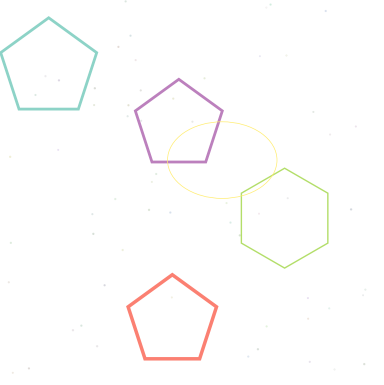[{"shape": "pentagon", "thickness": 2, "radius": 0.66, "center": [0.126, 0.823]}, {"shape": "pentagon", "thickness": 2.5, "radius": 0.6, "center": [0.448, 0.166]}, {"shape": "hexagon", "thickness": 1, "radius": 0.65, "center": [0.739, 0.433]}, {"shape": "pentagon", "thickness": 2, "radius": 0.59, "center": [0.465, 0.675]}, {"shape": "oval", "thickness": 0.5, "radius": 0.71, "center": [0.577, 0.584]}]